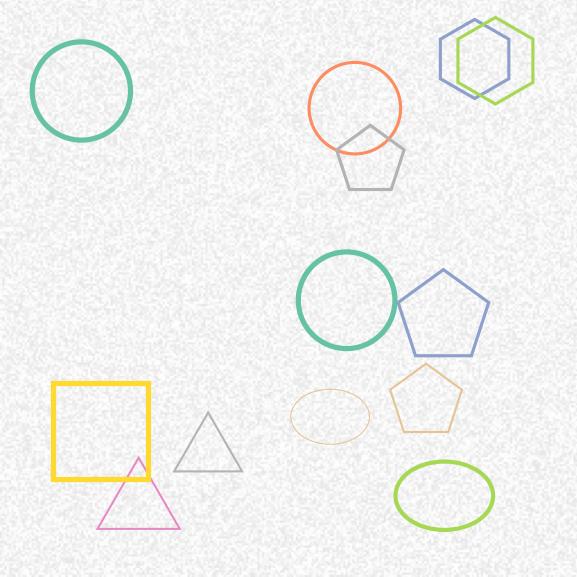[{"shape": "circle", "thickness": 2.5, "radius": 0.42, "center": [0.6, 0.479]}, {"shape": "circle", "thickness": 2.5, "radius": 0.43, "center": [0.141, 0.842]}, {"shape": "circle", "thickness": 1.5, "radius": 0.4, "center": [0.614, 0.812]}, {"shape": "pentagon", "thickness": 1.5, "radius": 0.41, "center": [0.768, 0.45]}, {"shape": "hexagon", "thickness": 1.5, "radius": 0.34, "center": [0.822, 0.897]}, {"shape": "triangle", "thickness": 1, "radius": 0.41, "center": [0.24, 0.124]}, {"shape": "oval", "thickness": 2, "radius": 0.42, "center": [0.769, 0.141]}, {"shape": "hexagon", "thickness": 1.5, "radius": 0.37, "center": [0.858, 0.894]}, {"shape": "square", "thickness": 2.5, "radius": 0.41, "center": [0.175, 0.253]}, {"shape": "pentagon", "thickness": 1, "radius": 0.33, "center": [0.738, 0.304]}, {"shape": "oval", "thickness": 0.5, "radius": 0.34, "center": [0.572, 0.278]}, {"shape": "pentagon", "thickness": 1.5, "radius": 0.31, "center": [0.641, 0.721]}, {"shape": "triangle", "thickness": 1, "radius": 0.34, "center": [0.36, 0.217]}]